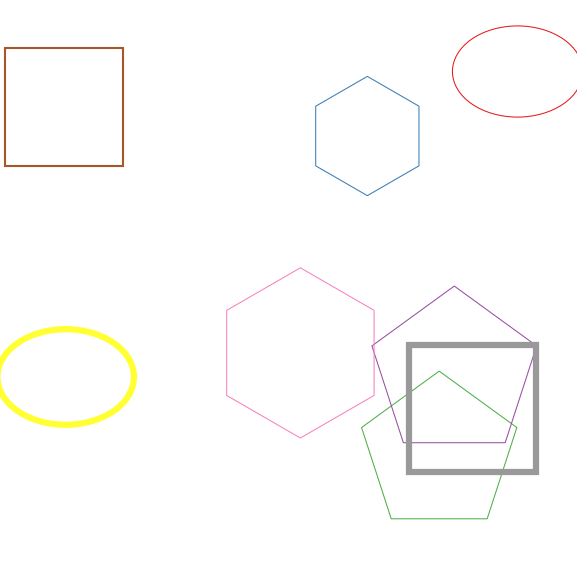[{"shape": "oval", "thickness": 0.5, "radius": 0.56, "center": [0.896, 0.875]}, {"shape": "hexagon", "thickness": 0.5, "radius": 0.52, "center": [0.636, 0.764]}, {"shape": "pentagon", "thickness": 0.5, "radius": 0.71, "center": [0.761, 0.215]}, {"shape": "pentagon", "thickness": 0.5, "radius": 0.75, "center": [0.787, 0.354]}, {"shape": "oval", "thickness": 3, "radius": 0.59, "center": [0.114, 0.346]}, {"shape": "square", "thickness": 1, "radius": 0.51, "center": [0.111, 0.814]}, {"shape": "hexagon", "thickness": 0.5, "radius": 0.74, "center": [0.52, 0.388]}, {"shape": "square", "thickness": 3, "radius": 0.55, "center": [0.818, 0.292]}]